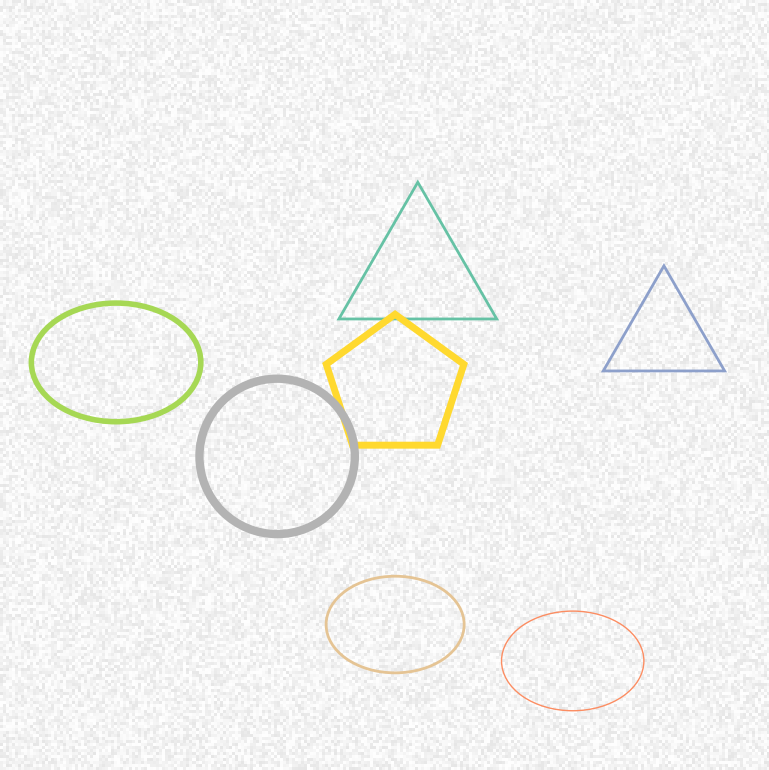[{"shape": "triangle", "thickness": 1, "radius": 0.59, "center": [0.543, 0.645]}, {"shape": "oval", "thickness": 0.5, "radius": 0.46, "center": [0.744, 0.142]}, {"shape": "triangle", "thickness": 1, "radius": 0.46, "center": [0.862, 0.564]}, {"shape": "oval", "thickness": 2, "radius": 0.55, "center": [0.151, 0.529]}, {"shape": "pentagon", "thickness": 2.5, "radius": 0.47, "center": [0.513, 0.498]}, {"shape": "oval", "thickness": 1, "radius": 0.45, "center": [0.513, 0.189]}, {"shape": "circle", "thickness": 3, "radius": 0.5, "center": [0.36, 0.407]}]